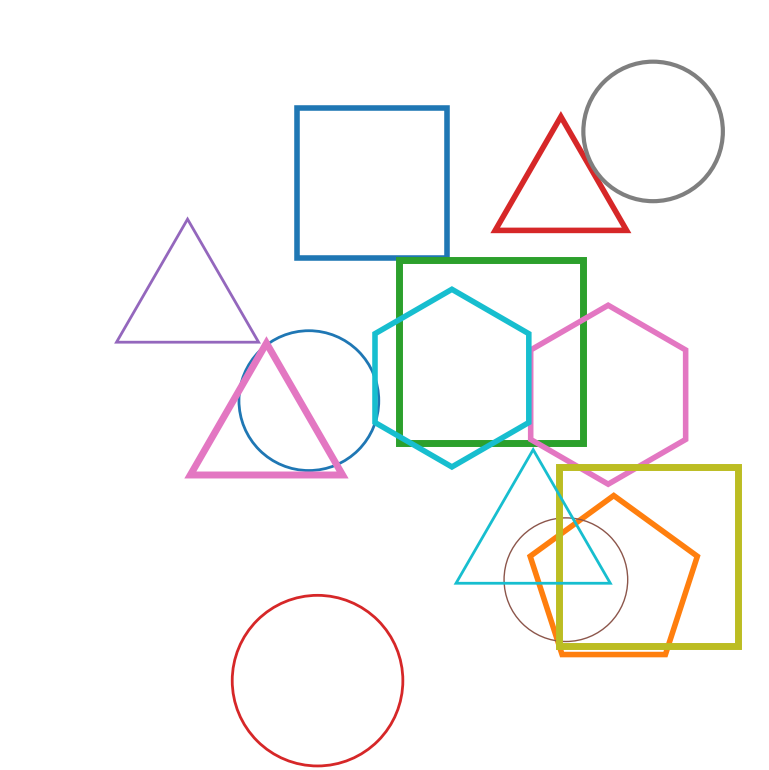[{"shape": "square", "thickness": 2, "radius": 0.49, "center": [0.483, 0.762]}, {"shape": "circle", "thickness": 1, "radius": 0.45, "center": [0.401, 0.48]}, {"shape": "pentagon", "thickness": 2, "radius": 0.57, "center": [0.797, 0.242]}, {"shape": "square", "thickness": 2.5, "radius": 0.6, "center": [0.638, 0.543]}, {"shape": "triangle", "thickness": 2, "radius": 0.49, "center": [0.728, 0.75]}, {"shape": "circle", "thickness": 1, "radius": 0.55, "center": [0.412, 0.116]}, {"shape": "triangle", "thickness": 1, "radius": 0.53, "center": [0.244, 0.609]}, {"shape": "circle", "thickness": 0.5, "radius": 0.4, "center": [0.735, 0.247]}, {"shape": "hexagon", "thickness": 2, "radius": 0.58, "center": [0.79, 0.487]}, {"shape": "triangle", "thickness": 2.5, "radius": 0.57, "center": [0.346, 0.44]}, {"shape": "circle", "thickness": 1.5, "radius": 0.45, "center": [0.848, 0.829]}, {"shape": "square", "thickness": 2.5, "radius": 0.58, "center": [0.842, 0.277]}, {"shape": "hexagon", "thickness": 2, "radius": 0.58, "center": [0.587, 0.509]}, {"shape": "triangle", "thickness": 1, "radius": 0.58, "center": [0.692, 0.3]}]